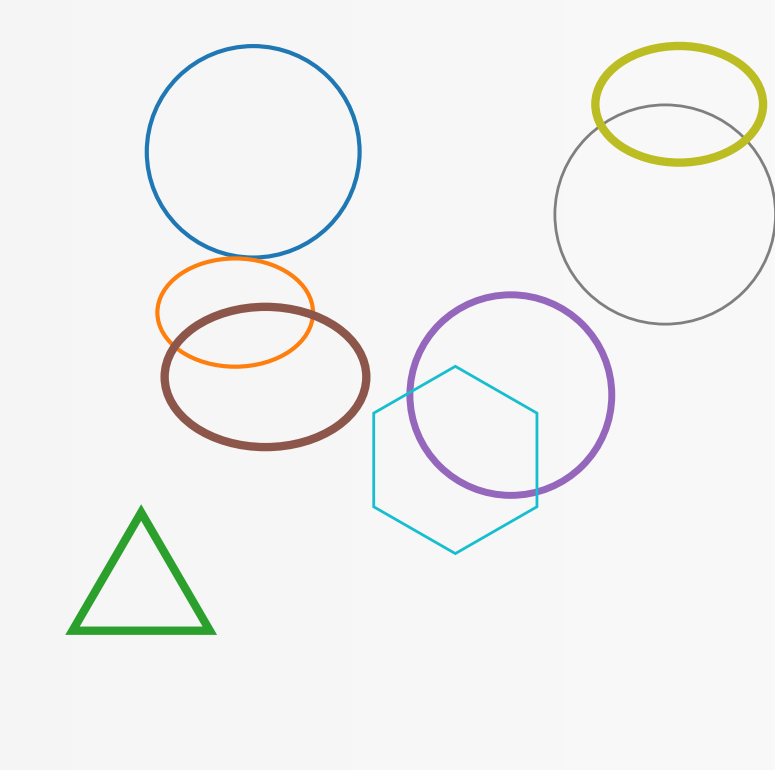[{"shape": "circle", "thickness": 1.5, "radius": 0.69, "center": [0.327, 0.803]}, {"shape": "oval", "thickness": 1.5, "radius": 0.5, "center": [0.303, 0.594]}, {"shape": "triangle", "thickness": 3, "radius": 0.51, "center": [0.182, 0.232]}, {"shape": "circle", "thickness": 2.5, "radius": 0.65, "center": [0.659, 0.487]}, {"shape": "oval", "thickness": 3, "radius": 0.65, "center": [0.343, 0.51]}, {"shape": "circle", "thickness": 1, "radius": 0.71, "center": [0.858, 0.721]}, {"shape": "oval", "thickness": 3, "radius": 0.54, "center": [0.876, 0.865]}, {"shape": "hexagon", "thickness": 1, "radius": 0.61, "center": [0.588, 0.403]}]